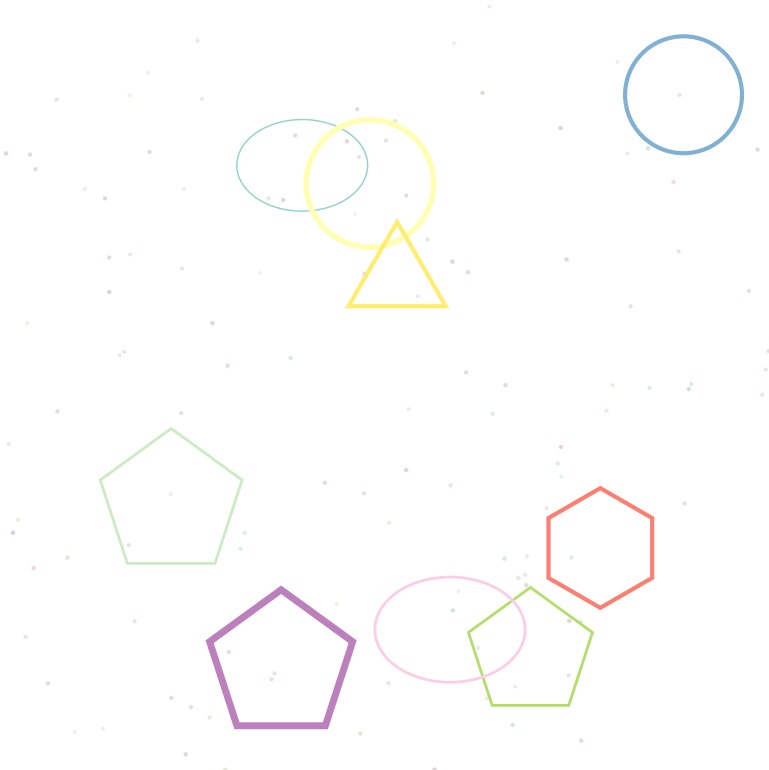[{"shape": "oval", "thickness": 0.5, "radius": 0.42, "center": [0.392, 0.785]}, {"shape": "circle", "thickness": 2, "radius": 0.41, "center": [0.48, 0.762]}, {"shape": "hexagon", "thickness": 1.5, "radius": 0.39, "center": [0.78, 0.288]}, {"shape": "circle", "thickness": 1.5, "radius": 0.38, "center": [0.888, 0.877]}, {"shape": "pentagon", "thickness": 1, "radius": 0.42, "center": [0.689, 0.152]}, {"shape": "oval", "thickness": 1, "radius": 0.49, "center": [0.584, 0.182]}, {"shape": "pentagon", "thickness": 2.5, "radius": 0.49, "center": [0.365, 0.136]}, {"shape": "pentagon", "thickness": 1, "radius": 0.48, "center": [0.222, 0.347]}, {"shape": "triangle", "thickness": 1.5, "radius": 0.36, "center": [0.516, 0.639]}]